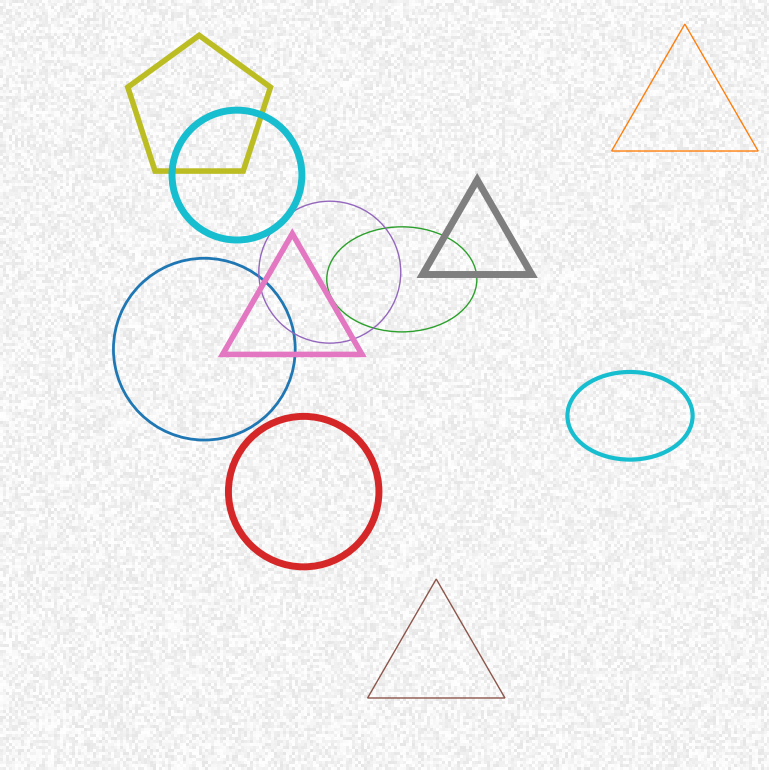[{"shape": "circle", "thickness": 1, "radius": 0.59, "center": [0.265, 0.547]}, {"shape": "triangle", "thickness": 0.5, "radius": 0.55, "center": [0.889, 0.859]}, {"shape": "oval", "thickness": 0.5, "radius": 0.49, "center": [0.522, 0.637]}, {"shape": "circle", "thickness": 2.5, "radius": 0.49, "center": [0.394, 0.362]}, {"shape": "circle", "thickness": 0.5, "radius": 0.46, "center": [0.428, 0.647]}, {"shape": "triangle", "thickness": 0.5, "radius": 0.51, "center": [0.567, 0.145]}, {"shape": "triangle", "thickness": 2, "radius": 0.52, "center": [0.38, 0.592]}, {"shape": "triangle", "thickness": 2.5, "radius": 0.41, "center": [0.62, 0.684]}, {"shape": "pentagon", "thickness": 2, "radius": 0.49, "center": [0.259, 0.857]}, {"shape": "oval", "thickness": 1.5, "radius": 0.41, "center": [0.818, 0.46]}, {"shape": "circle", "thickness": 2.5, "radius": 0.42, "center": [0.308, 0.773]}]